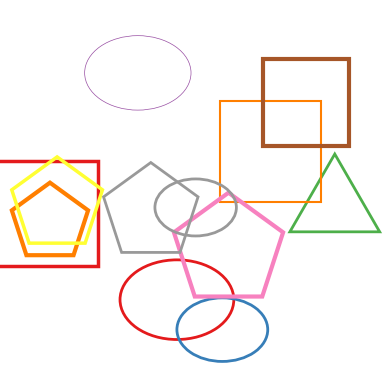[{"shape": "square", "thickness": 2.5, "radius": 0.68, "center": [0.119, 0.445]}, {"shape": "oval", "thickness": 2, "radius": 0.74, "center": [0.46, 0.222]}, {"shape": "oval", "thickness": 2, "radius": 0.59, "center": [0.577, 0.144]}, {"shape": "triangle", "thickness": 2, "radius": 0.67, "center": [0.87, 0.465]}, {"shape": "oval", "thickness": 0.5, "radius": 0.69, "center": [0.358, 0.811]}, {"shape": "square", "thickness": 1.5, "radius": 0.66, "center": [0.701, 0.607]}, {"shape": "pentagon", "thickness": 3, "radius": 0.52, "center": [0.13, 0.421]}, {"shape": "pentagon", "thickness": 2.5, "radius": 0.62, "center": [0.148, 0.469]}, {"shape": "square", "thickness": 3, "radius": 0.56, "center": [0.795, 0.734]}, {"shape": "pentagon", "thickness": 3, "radius": 0.75, "center": [0.594, 0.35]}, {"shape": "pentagon", "thickness": 2, "radius": 0.65, "center": [0.392, 0.449]}, {"shape": "oval", "thickness": 2, "radius": 0.53, "center": [0.508, 0.461]}]